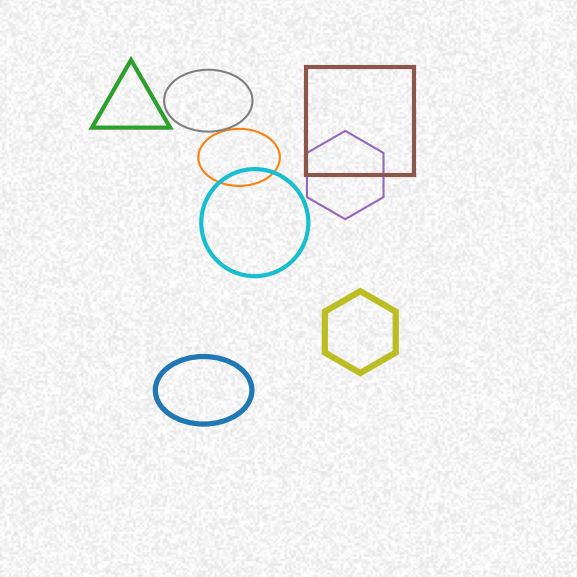[{"shape": "oval", "thickness": 2.5, "radius": 0.42, "center": [0.353, 0.323]}, {"shape": "oval", "thickness": 1, "radius": 0.35, "center": [0.414, 0.727]}, {"shape": "triangle", "thickness": 2, "radius": 0.39, "center": [0.227, 0.817]}, {"shape": "hexagon", "thickness": 1, "radius": 0.38, "center": [0.598, 0.696]}, {"shape": "square", "thickness": 2, "radius": 0.47, "center": [0.623, 0.789]}, {"shape": "oval", "thickness": 1, "radius": 0.38, "center": [0.361, 0.825]}, {"shape": "hexagon", "thickness": 3, "radius": 0.35, "center": [0.624, 0.424]}, {"shape": "circle", "thickness": 2, "radius": 0.46, "center": [0.441, 0.614]}]